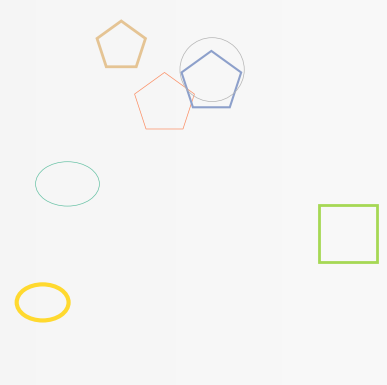[{"shape": "oval", "thickness": 0.5, "radius": 0.41, "center": [0.174, 0.522]}, {"shape": "pentagon", "thickness": 0.5, "radius": 0.41, "center": [0.425, 0.731]}, {"shape": "pentagon", "thickness": 1.5, "radius": 0.4, "center": [0.545, 0.787]}, {"shape": "square", "thickness": 2, "radius": 0.37, "center": [0.899, 0.393]}, {"shape": "oval", "thickness": 3, "radius": 0.33, "center": [0.11, 0.215]}, {"shape": "pentagon", "thickness": 2, "radius": 0.33, "center": [0.313, 0.88]}, {"shape": "circle", "thickness": 0.5, "radius": 0.41, "center": [0.547, 0.819]}]